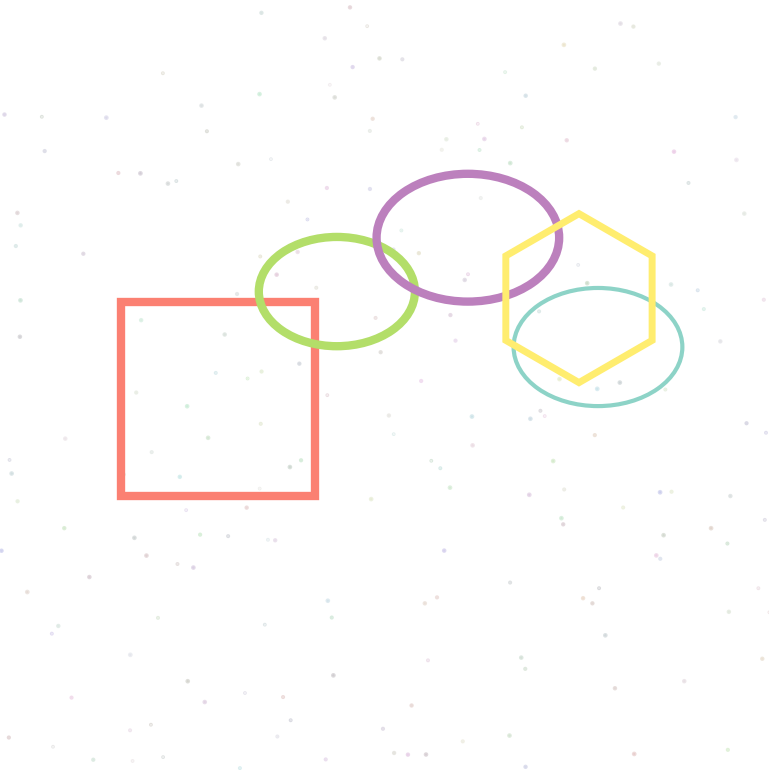[{"shape": "oval", "thickness": 1.5, "radius": 0.55, "center": [0.777, 0.549]}, {"shape": "square", "thickness": 3, "radius": 0.63, "center": [0.283, 0.482]}, {"shape": "oval", "thickness": 3, "radius": 0.51, "center": [0.437, 0.621]}, {"shape": "oval", "thickness": 3, "radius": 0.59, "center": [0.608, 0.691]}, {"shape": "hexagon", "thickness": 2.5, "radius": 0.55, "center": [0.752, 0.613]}]